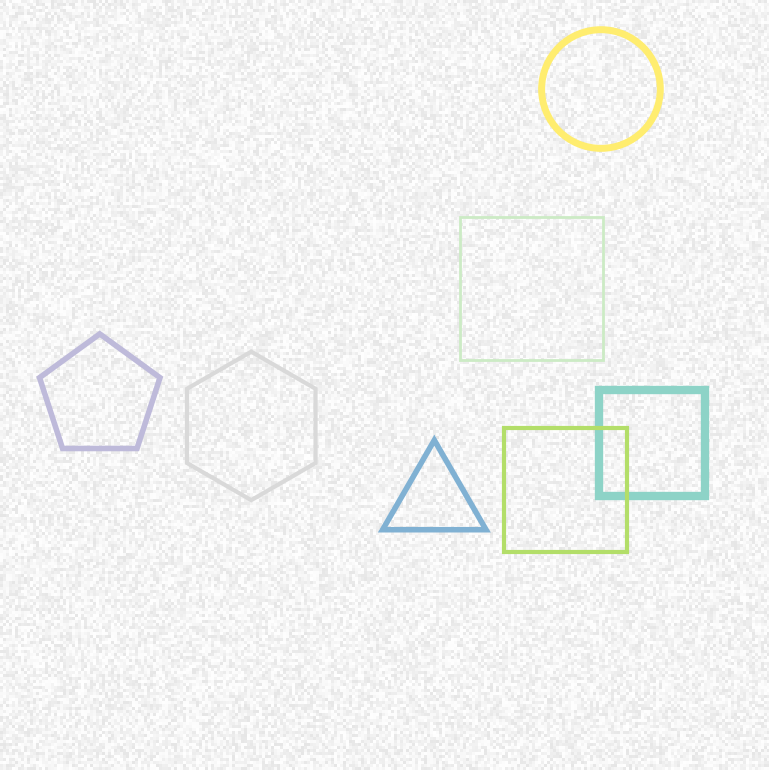[{"shape": "square", "thickness": 3, "radius": 0.34, "center": [0.847, 0.424]}, {"shape": "pentagon", "thickness": 2, "radius": 0.41, "center": [0.13, 0.484]}, {"shape": "triangle", "thickness": 2, "radius": 0.39, "center": [0.564, 0.351]}, {"shape": "square", "thickness": 1.5, "radius": 0.4, "center": [0.734, 0.364]}, {"shape": "hexagon", "thickness": 1.5, "radius": 0.48, "center": [0.326, 0.447]}, {"shape": "square", "thickness": 1, "radius": 0.47, "center": [0.69, 0.625]}, {"shape": "circle", "thickness": 2.5, "radius": 0.39, "center": [0.78, 0.884]}]